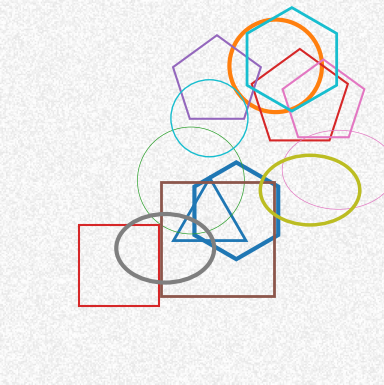[{"shape": "hexagon", "thickness": 3, "radius": 0.63, "center": [0.614, 0.452]}, {"shape": "triangle", "thickness": 2, "radius": 0.54, "center": [0.545, 0.429]}, {"shape": "circle", "thickness": 3, "radius": 0.6, "center": [0.716, 0.829]}, {"shape": "circle", "thickness": 0.5, "radius": 0.69, "center": [0.496, 0.531]}, {"shape": "pentagon", "thickness": 1.5, "radius": 0.66, "center": [0.779, 0.742]}, {"shape": "square", "thickness": 1.5, "radius": 0.52, "center": [0.309, 0.31]}, {"shape": "pentagon", "thickness": 1.5, "radius": 0.6, "center": [0.563, 0.789]}, {"shape": "square", "thickness": 2, "radius": 0.74, "center": [0.565, 0.379]}, {"shape": "oval", "thickness": 0.5, "radius": 0.73, "center": [0.88, 0.559]}, {"shape": "pentagon", "thickness": 1.5, "radius": 0.56, "center": [0.84, 0.734]}, {"shape": "oval", "thickness": 3, "radius": 0.64, "center": [0.429, 0.355]}, {"shape": "oval", "thickness": 2.5, "radius": 0.65, "center": [0.805, 0.506]}, {"shape": "hexagon", "thickness": 2, "radius": 0.67, "center": [0.758, 0.846]}, {"shape": "circle", "thickness": 1, "radius": 0.5, "center": [0.544, 0.693]}]